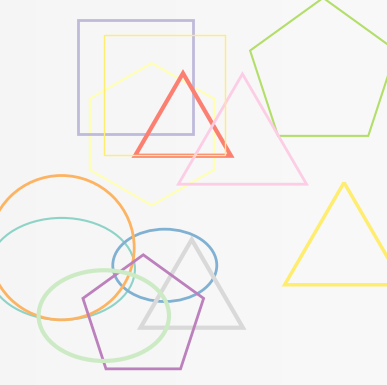[{"shape": "oval", "thickness": 1.5, "radius": 0.95, "center": [0.159, 0.302]}, {"shape": "hexagon", "thickness": 1.5, "radius": 0.92, "center": [0.392, 0.651]}, {"shape": "square", "thickness": 2, "radius": 0.74, "center": [0.35, 0.8]}, {"shape": "triangle", "thickness": 3, "radius": 0.71, "center": [0.472, 0.667]}, {"shape": "oval", "thickness": 2, "radius": 0.67, "center": [0.425, 0.311]}, {"shape": "circle", "thickness": 2, "radius": 0.94, "center": [0.159, 0.357]}, {"shape": "pentagon", "thickness": 1.5, "radius": 0.99, "center": [0.834, 0.807]}, {"shape": "triangle", "thickness": 2, "radius": 0.95, "center": [0.626, 0.617]}, {"shape": "triangle", "thickness": 3, "radius": 0.76, "center": [0.495, 0.225]}, {"shape": "pentagon", "thickness": 2, "radius": 0.82, "center": [0.37, 0.174]}, {"shape": "oval", "thickness": 3, "radius": 0.84, "center": [0.268, 0.18]}, {"shape": "triangle", "thickness": 2.5, "radius": 0.89, "center": [0.888, 0.349]}, {"shape": "square", "thickness": 1, "radius": 0.78, "center": [0.424, 0.753]}]